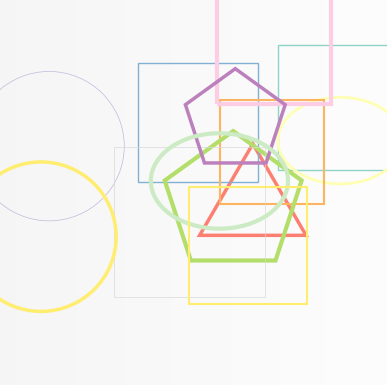[{"shape": "square", "thickness": 1, "radius": 0.82, "center": [0.881, 0.721]}, {"shape": "oval", "thickness": 2, "radius": 0.8, "center": [0.878, 0.635]}, {"shape": "circle", "thickness": 0.5, "radius": 0.97, "center": [0.127, 0.62]}, {"shape": "triangle", "thickness": 2.5, "radius": 0.79, "center": [0.652, 0.468]}, {"shape": "square", "thickness": 1, "radius": 0.77, "center": [0.511, 0.682]}, {"shape": "square", "thickness": 1.5, "radius": 0.67, "center": [0.702, 0.605]}, {"shape": "pentagon", "thickness": 3, "radius": 0.93, "center": [0.602, 0.474]}, {"shape": "square", "thickness": 3, "radius": 0.74, "center": [0.707, 0.879]}, {"shape": "square", "thickness": 0.5, "radius": 0.97, "center": [0.49, 0.423]}, {"shape": "pentagon", "thickness": 2.5, "radius": 0.68, "center": [0.607, 0.686]}, {"shape": "oval", "thickness": 3, "radius": 0.89, "center": [0.566, 0.53]}, {"shape": "circle", "thickness": 2.5, "radius": 0.97, "center": [0.106, 0.385]}, {"shape": "square", "thickness": 1.5, "radius": 0.76, "center": [0.639, 0.363]}]